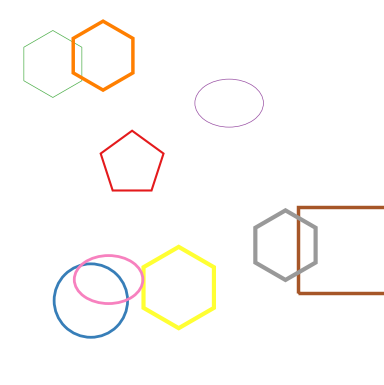[{"shape": "pentagon", "thickness": 1.5, "radius": 0.43, "center": [0.343, 0.575]}, {"shape": "circle", "thickness": 2, "radius": 0.48, "center": [0.236, 0.219]}, {"shape": "hexagon", "thickness": 0.5, "radius": 0.43, "center": [0.137, 0.834]}, {"shape": "oval", "thickness": 0.5, "radius": 0.45, "center": [0.595, 0.732]}, {"shape": "hexagon", "thickness": 2.5, "radius": 0.45, "center": [0.268, 0.855]}, {"shape": "hexagon", "thickness": 3, "radius": 0.53, "center": [0.464, 0.253]}, {"shape": "square", "thickness": 2.5, "radius": 0.56, "center": [0.888, 0.351]}, {"shape": "oval", "thickness": 2, "radius": 0.45, "center": [0.282, 0.274]}, {"shape": "hexagon", "thickness": 3, "radius": 0.45, "center": [0.741, 0.363]}]